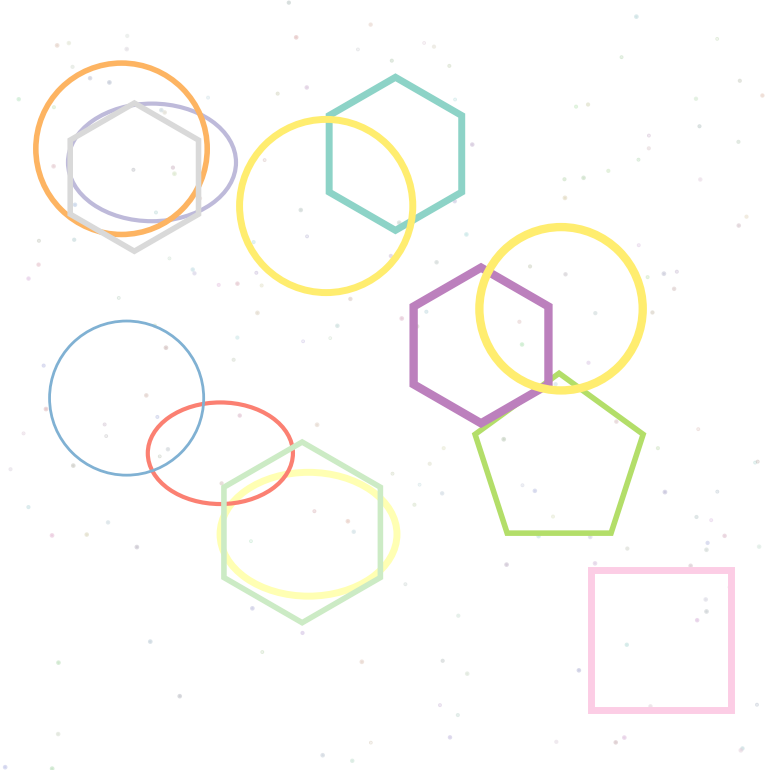[{"shape": "hexagon", "thickness": 2.5, "radius": 0.5, "center": [0.514, 0.8]}, {"shape": "oval", "thickness": 2.5, "radius": 0.57, "center": [0.401, 0.306]}, {"shape": "oval", "thickness": 1.5, "radius": 0.55, "center": [0.197, 0.789]}, {"shape": "oval", "thickness": 1.5, "radius": 0.47, "center": [0.286, 0.411]}, {"shape": "circle", "thickness": 1, "radius": 0.5, "center": [0.164, 0.483]}, {"shape": "circle", "thickness": 2, "radius": 0.56, "center": [0.158, 0.807]}, {"shape": "pentagon", "thickness": 2, "radius": 0.57, "center": [0.726, 0.4]}, {"shape": "square", "thickness": 2.5, "radius": 0.45, "center": [0.858, 0.169]}, {"shape": "hexagon", "thickness": 2, "radius": 0.48, "center": [0.174, 0.77]}, {"shape": "hexagon", "thickness": 3, "radius": 0.51, "center": [0.625, 0.551]}, {"shape": "hexagon", "thickness": 2, "radius": 0.59, "center": [0.392, 0.309]}, {"shape": "circle", "thickness": 2.5, "radius": 0.56, "center": [0.424, 0.732]}, {"shape": "circle", "thickness": 3, "radius": 0.53, "center": [0.729, 0.599]}]